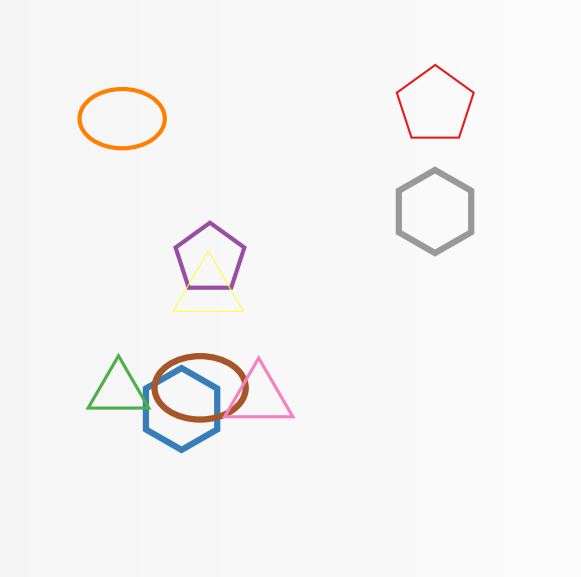[{"shape": "pentagon", "thickness": 1, "radius": 0.35, "center": [0.749, 0.817]}, {"shape": "hexagon", "thickness": 3, "radius": 0.35, "center": [0.312, 0.291]}, {"shape": "triangle", "thickness": 1.5, "radius": 0.3, "center": [0.204, 0.323]}, {"shape": "pentagon", "thickness": 2, "radius": 0.31, "center": [0.361, 0.551]}, {"shape": "oval", "thickness": 2, "radius": 0.37, "center": [0.21, 0.794]}, {"shape": "triangle", "thickness": 0.5, "radius": 0.35, "center": [0.358, 0.495]}, {"shape": "oval", "thickness": 3, "radius": 0.39, "center": [0.344, 0.328]}, {"shape": "triangle", "thickness": 1.5, "radius": 0.34, "center": [0.445, 0.311]}, {"shape": "hexagon", "thickness": 3, "radius": 0.36, "center": [0.748, 0.633]}]